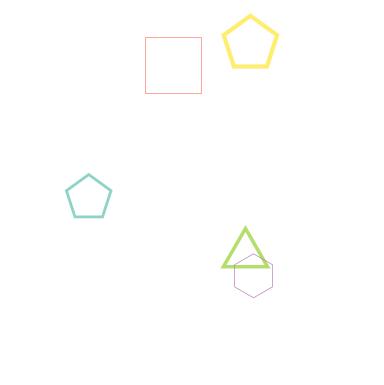[{"shape": "pentagon", "thickness": 2, "radius": 0.3, "center": [0.23, 0.486]}, {"shape": "square", "thickness": 0.5, "radius": 0.36, "center": [0.449, 0.831]}, {"shape": "triangle", "thickness": 2.5, "radius": 0.33, "center": [0.638, 0.34]}, {"shape": "hexagon", "thickness": 0.5, "radius": 0.29, "center": [0.658, 0.284]}, {"shape": "pentagon", "thickness": 3, "radius": 0.36, "center": [0.65, 0.886]}]